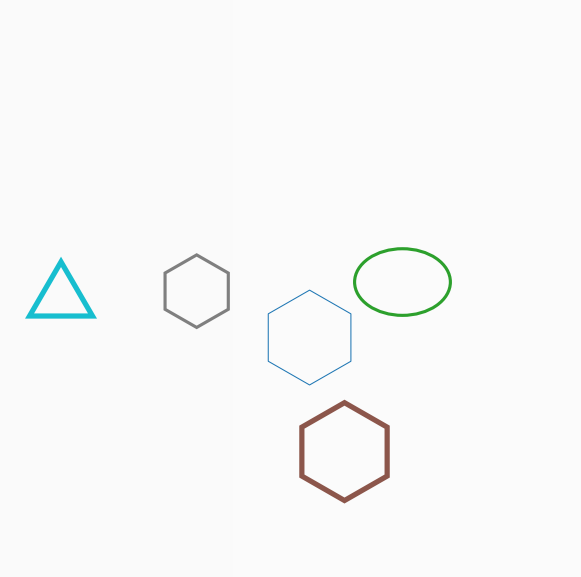[{"shape": "hexagon", "thickness": 0.5, "radius": 0.41, "center": [0.533, 0.415]}, {"shape": "oval", "thickness": 1.5, "radius": 0.41, "center": [0.692, 0.511]}, {"shape": "hexagon", "thickness": 2.5, "radius": 0.42, "center": [0.593, 0.217]}, {"shape": "hexagon", "thickness": 1.5, "radius": 0.31, "center": [0.338, 0.495]}, {"shape": "triangle", "thickness": 2.5, "radius": 0.31, "center": [0.105, 0.483]}]